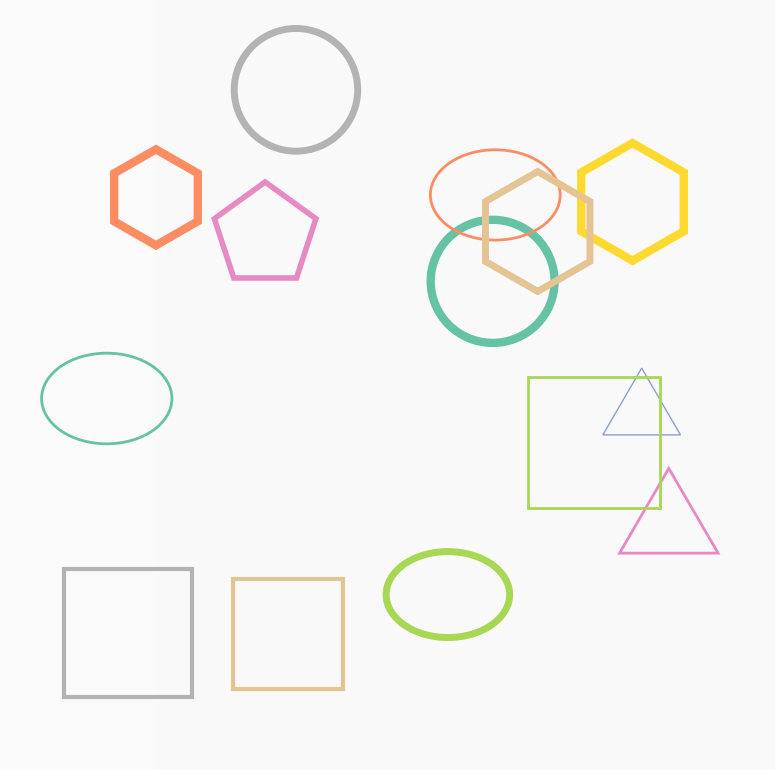[{"shape": "circle", "thickness": 3, "radius": 0.4, "center": [0.636, 0.635]}, {"shape": "oval", "thickness": 1, "radius": 0.42, "center": [0.138, 0.482]}, {"shape": "hexagon", "thickness": 3, "radius": 0.31, "center": [0.201, 0.744]}, {"shape": "oval", "thickness": 1, "radius": 0.42, "center": [0.639, 0.747]}, {"shape": "triangle", "thickness": 0.5, "radius": 0.29, "center": [0.828, 0.464]}, {"shape": "pentagon", "thickness": 2, "radius": 0.34, "center": [0.342, 0.695]}, {"shape": "triangle", "thickness": 1, "radius": 0.37, "center": [0.863, 0.318]}, {"shape": "square", "thickness": 1, "radius": 0.43, "center": [0.766, 0.425]}, {"shape": "oval", "thickness": 2.5, "radius": 0.4, "center": [0.578, 0.228]}, {"shape": "hexagon", "thickness": 3, "radius": 0.38, "center": [0.816, 0.738]}, {"shape": "square", "thickness": 1.5, "radius": 0.36, "center": [0.371, 0.177]}, {"shape": "hexagon", "thickness": 2.5, "radius": 0.39, "center": [0.694, 0.699]}, {"shape": "circle", "thickness": 2.5, "radius": 0.4, "center": [0.382, 0.883]}, {"shape": "square", "thickness": 1.5, "radius": 0.41, "center": [0.165, 0.178]}]